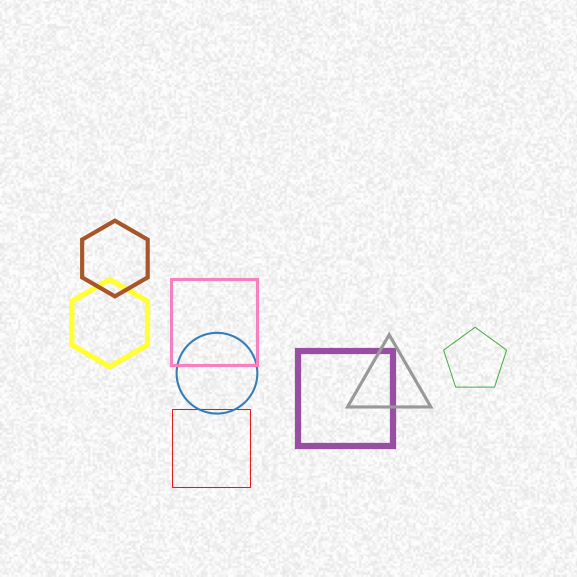[{"shape": "square", "thickness": 0.5, "radius": 0.34, "center": [0.366, 0.223]}, {"shape": "circle", "thickness": 1, "radius": 0.35, "center": [0.376, 0.353]}, {"shape": "pentagon", "thickness": 0.5, "radius": 0.29, "center": [0.823, 0.375]}, {"shape": "square", "thickness": 3, "radius": 0.41, "center": [0.598, 0.309]}, {"shape": "hexagon", "thickness": 2.5, "radius": 0.38, "center": [0.19, 0.44]}, {"shape": "hexagon", "thickness": 2, "radius": 0.33, "center": [0.199, 0.552]}, {"shape": "square", "thickness": 1.5, "radius": 0.37, "center": [0.371, 0.441]}, {"shape": "triangle", "thickness": 1.5, "radius": 0.42, "center": [0.674, 0.336]}]